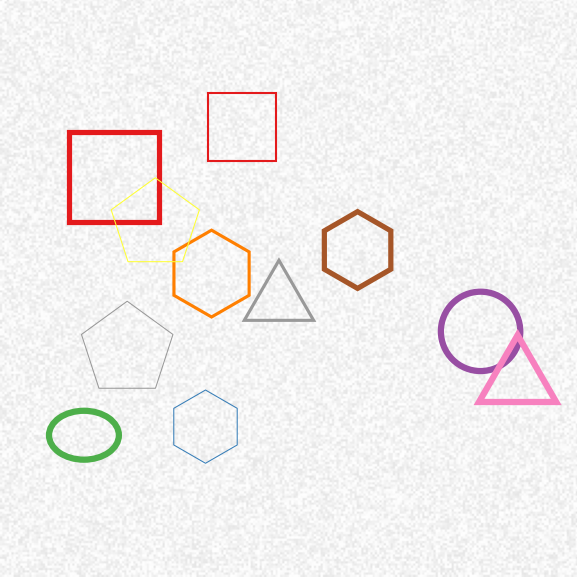[{"shape": "square", "thickness": 2.5, "radius": 0.39, "center": [0.198, 0.693]}, {"shape": "square", "thickness": 1, "radius": 0.3, "center": [0.419, 0.78]}, {"shape": "hexagon", "thickness": 0.5, "radius": 0.32, "center": [0.356, 0.26]}, {"shape": "oval", "thickness": 3, "radius": 0.3, "center": [0.145, 0.245]}, {"shape": "circle", "thickness": 3, "radius": 0.34, "center": [0.832, 0.425]}, {"shape": "hexagon", "thickness": 1.5, "radius": 0.38, "center": [0.366, 0.525]}, {"shape": "pentagon", "thickness": 0.5, "radius": 0.4, "center": [0.269, 0.611]}, {"shape": "hexagon", "thickness": 2.5, "radius": 0.33, "center": [0.619, 0.566]}, {"shape": "triangle", "thickness": 3, "radius": 0.39, "center": [0.896, 0.342]}, {"shape": "pentagon", "thickness": 0.5, "radius": 0.42, "center": [0.22, 0.394]}, {"shape": "triangle", "thickness": 1.5, "radius": 0.35, "center": [0.483, 0.479]}]